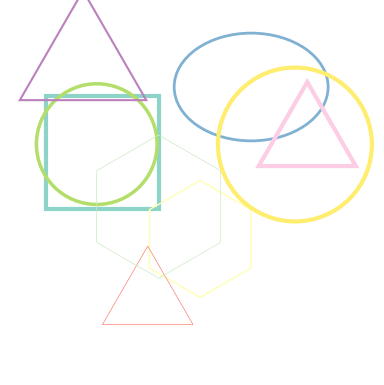[{"shape": "square", "thickness": 3, "radius": 0.73, "center": [0.266, 0.604]}, {"shape": "hexagon", "thickness": 1, "radius": 0.76, "center": [0.52, 0.38]}, {"shape": "triangle", "thickness": 0.5, "radius": 0.68, "center": [0.384, 0.225]}, {"shape": "oval", "thickness": 2, "radius": 1.0, "center": [0.652, 0.774]}, {"shape": "circle", "thickness": 2.5, "radius": 0.78, "center": [0.251, 0.626]}, {"shape": "triangle", "thickness": 3, "radius": 0.73, "center": [0.798, 0.641]}, {"shape": "triangle", "thickness": 1.5, "radius": 0.95, "center": [0.216, 0.835]}, {"shape": "hexagon", "thickness": 0.5, "radius": 0.93, "center": [0.412, 0.463]}, {"shape": "circle", "thickness": 3, "radius": 1.0, "center": [0.766, 0.625]}]